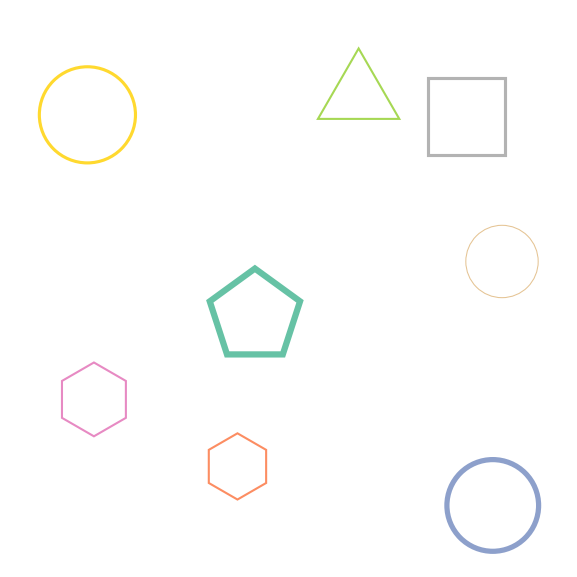[{"shape": "pentagon", "thickness": 3, "radius": 0.41, "center": [0.441, 0.452]}, {"shape": "hexagon", "thickness": 1, "radius": 0.29, "center": [0.411, 0.191]}, {"shape": "circle", "thickness": 2.5, "radius": 0.4, "center": [0.853, 0.124]}, {"shape": "hexagon", "thickness": 1, "radius": 0.32, "center": [0.163, 0.308]}, {"shape": "triangle", "thickness": 1, "radius": 0.41, "center": [0.621, 0.834]}, {"shape": "circle", "thickness": 1.5, "radius": 0.42, "center": [0.151, 0.8]}, {"shape": "circle", "thickness": 0.5, "radius": 0.31, "center": [0.869, 0.546]}, {"shape": "square", "thickness": 1.5, "radius": 0.33, "center": [0.808, 0.797]}]